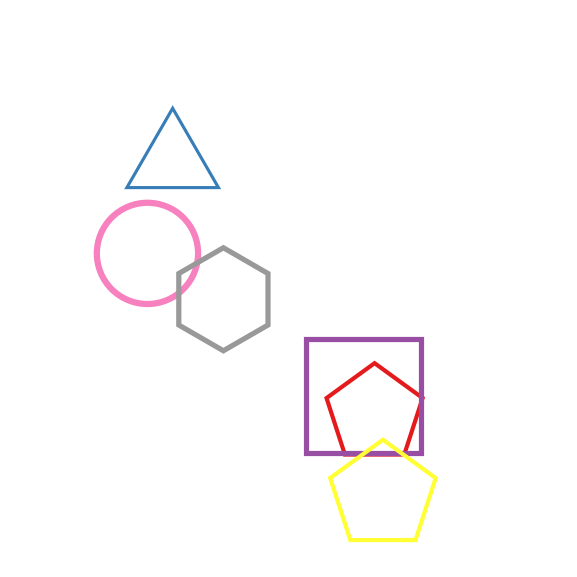[{"shape": "pentagon", "thickness": 2, "radius": 0.44, "center": [0.649, 0.283]}, {"shape": "triangle", "thickness": 1.5, "radius": 0.46, "center": [0.299, 0.72]}, {"shape": "square", "thickness": 2.5, "radius": 0.49, "center": [0.629, 0.313]}, {"shape": "pentagon", "thickness": 2, "radius": 0.48, "center": [0.663, 0.142]}, {"shape": "circle", "thickness": 3, "radius": 0.44, "center": [0.255, 0.56]}, {"shape": "hexagon", "thickness": 2.5, "radius": 0.45, "center": [0.387, 0.481]}]